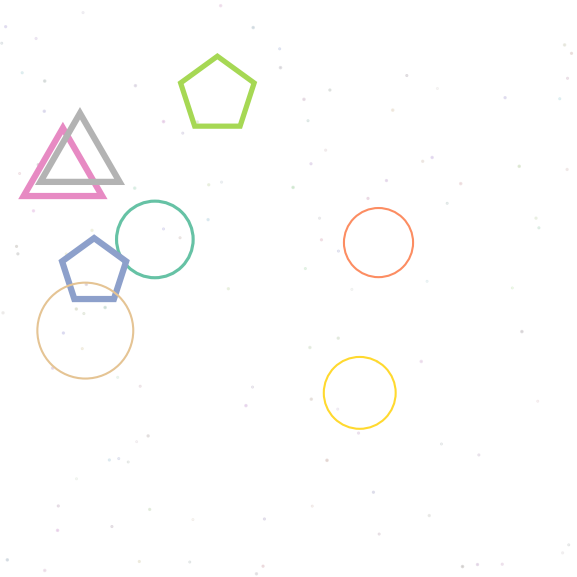[{"shape": "circle", "thickness": 1.5, "radius": 0.33, "center": [0.268, 0.585]}, {"shape": "circle", "thickness": 1, "radius": 0.3, "center": [0.655, 0.579]}, {"shape": "pentagon", "thickness": 3, "radius": 0.29, "center": [0.163, 0.528]}, {"shape": "triangle", "thickness": 3, "radius": 0.39, "center": [0.109, 0.699]}, {"shape": "pentagon", "thickness": 2.5, "radius": 0.33, "center": [0.376, 0.835]}, {"shape": "circle", "thickness": 1, "radius": 0.31, "center": [0.623, 0.319]}, {"shape": "circle", "thickness": 1, "radius": 0.42, "center": [0.148, 0.427]}, {"shape": "triangle", "thickness": 3, "radius": 0.4, "center": [0.139, 0.724]}]